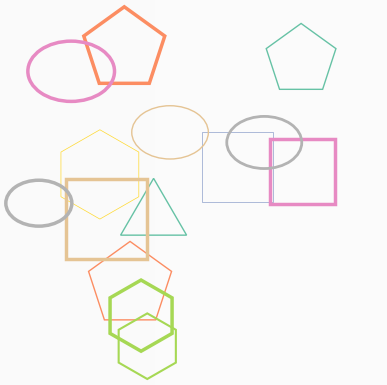[{"shape": "triangle", "thickness": 1, "radius": 0.49, "center": [0.396, 0.438]}, {"shape": "pentagon", "thickness": 1, "radius": 0.47, "center": [0.777, 0.844]}, {"shape": "pentagon", "thickness": 1, "radius": 0.56, "center": [0.336, 0.26]}, {"shape": "pentagon", "thickness": 2.5, "radius": 0.55, "center": [0.321, 0.872]}, {"shape": "square", "thickness": 0.5, "radius": 0.46, "center": [0.612, 0.567]}, {"shape": "square", "thickness": 2.5, "radius": 0.42, "center": [0.78, 0.555]}, {"shape": "oval", "thickness": 2.5, "radius": 0.56, "center": [0.184, 0.815]}, {"shape": "hexagon", "thickness": 2.5, "radius": 0.46, "center": [0.364, 0.18]}, {"shape": "hexagon", "thickness": 1.5, "radius": 0.43, "center": [0.38, 0.101]}, {"shape": "hexagon", "thickness": 0.5, "radius": 0.58, "center": [0.258, 0.547]}, {"shape": "square", "thickness": 2.5, "radius": 0.52, "center": [0.275, 0.432]}, {"shape": "oval", "thickness": 1, "radius": 0.49, "center": [0.439, 0.656]}, {"shape": "oval", "thickness": 2, "radius": 0.48, "center": [0.682, 0.63]}, {"shape": "oval", "thickness": 2.5, "radius": 0.43, "center": [0.1, 0.472]}]